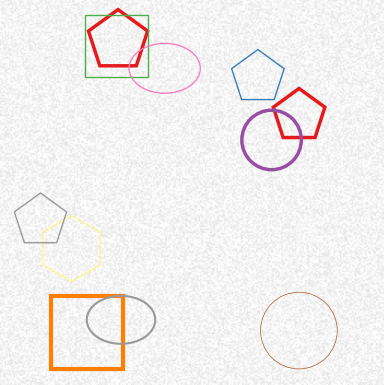[{"shape": "pentagon", "thickness": 2.5, "radius": 0.4, "center": [0.307, 0.894]}, {"shape": "pentagon", "thickness": 2.5, "radius": 0.35, "center": [0.777, 0.7]}, {"shape": "pentagon", "thickness": 1, "radius": 0.36, "center": [0.67, 0.799]}, {"shape": "square", "thickness": 1, "radius": 0.41, "center": [0.303, 0.88]}, {"shape": "circle", "thickness": 2.5, "radius": 0.39, "center": [0.705, 0.636]}, {"shape": "square", "thickness": 3, "radius": 0.47, "center": [0.225, 0.137]}, {"shape": "hexagon", "thickness": 0.5, "radius": 0.43, "center": [0.186, 0.354]}, {"shape": "circle", "thickness": 0.5, "radius": 0.5, "center": [0.776, 0.141]}, {"shape": "oval", "thickness": 1, "radius": 0.46, "center": [0.428, 0.823]}, {"shape": "pentagon", "thickness": 1, "radius": 0.36, "center": [0.105, 0.427]}, {"shape": "oval", "thickness": 1.5, "radius": 0.44, "center": [0.314, 0.169]}]